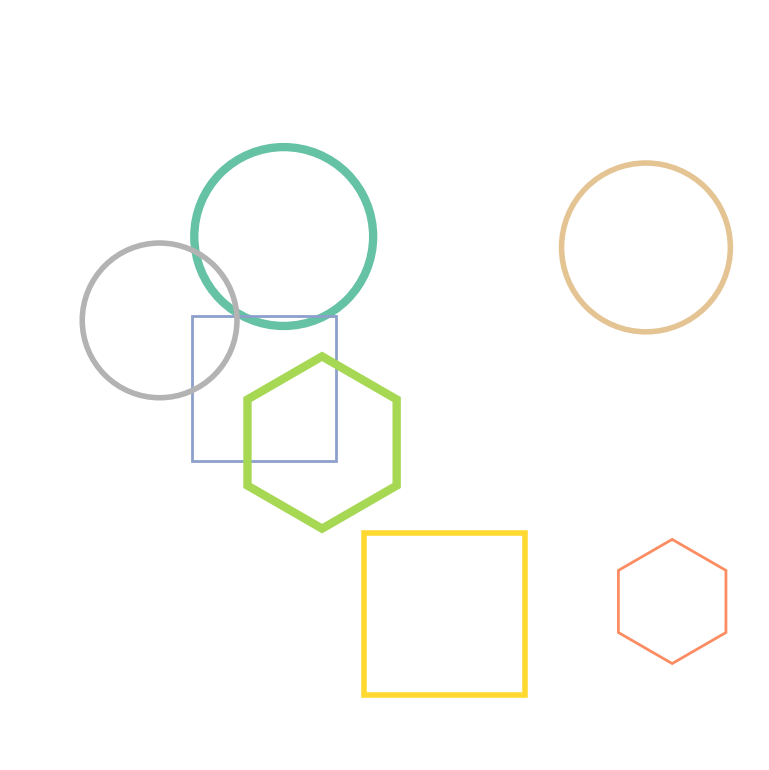[{"shape": "circle", "thickness": 3, "radius": 0.58, "center": [0.368, 0.693]}, {"shape": "hexagon", "thickness": 1, "radius": 0.4, "center": [0.873, 0.219]}, {"shape": "square", "thickness": 1, "radius": 0.47, "center": [0.343, 0.495]}, {"shape": "hexagon", "thickness": 3, "radius": 0.56, "center": [0.418, 0.425]}, {"shape": "square", "thickness": 2, "radius": 0.52, "center": [0.577, 0.203]}, {"shape": "circle", "thickness": 2, "radius": 0.55, "center": [0.839, 0.679]}, {"shape": "circle", "thickness": 2, "radius": 0.5, "center": [0.207, 0.584]}]